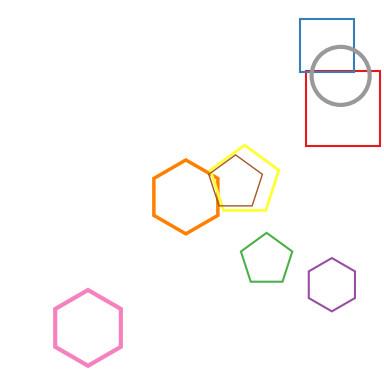[{"shape": "square", "thickness": 1.5, "radius": 0.48, "center": [0.89, 0.718]}, {"shape": "square", "thickness": 1.5, "radius": 0.35, "center": [0.85, 0.882]}, {"shape": "pentagon", "thickness": 1.5, "radius": 0.35, "center": [0.692, 0.325]}, {"shape": "hexagon", "thickness": 1.5, "radius": 0.35, "center": [0.862, 0.261]}, {"shape": "hexagon", "thickness": 2.5, "radius": 0.48, "center": [0.483, 0.489]}, {"shape": "pentagon", "thickness": 2, "radius": 0.47, "center": [0.635, 0.529]}, {"shape": "pentagon", "thickness": 1, "radius": 0.37, "center": [0.612, 0.525]}, {"shape": "hexagon", "thickness": 3, "radius": 0.49, "center": [0.229, 0.148]}, {"shape": "circle", "thickness": 3, "radius": 0.38, "center": [0.885, 0.803]}]